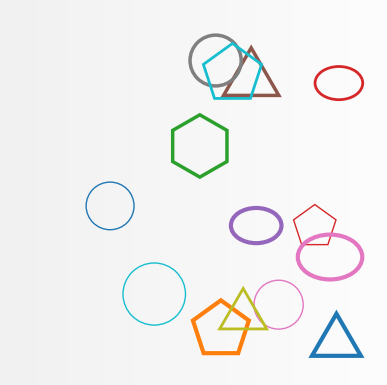[{"shape": "circle", "thickness": 1, "radius": 0.31, "center": [0.284, 0.465]}, {"shape": "triangle", "thickness": 3, "radius": 0.36, "center": [0.868, 0.112]}, {"shape": "pentagon", "thickness": 3, "radius": 0.38, "center": [0.57, 0.144]}, {"shape": "hexagon", "thickness": 2.5, "radius": 0.4, "center": [0.516, 0.621]}, {"shape": "pentagon", "thickness": 1, "radius": 0.29, "center": [0.812, 0.411]}, {"shape": "oval", "thickness": 2, "radius": 0.31, "center": [0.875, 0.784]}, {"shape": "oval", "thickness": 3, "radius": 0.33, "center": [0.661, 0.414]}, {"shape": "triangle", "thickness": 2.5, "radius": 0.41, "center": [0.648, 0.793]}, {"shape": "oval", "thickness": 3, "radius": 0.42, "center": [0.852, 0.332]}, {"shape": "circle", "thickness": 1, "radius": 0.32, "center": [0.719, 0.209]}, {"shape": "circle", "thickness": 2.5, "radius": 0.33, "center": [0.556, 0.843]}, {"shape": "triangle", "thickness": 2, "radius": 0.35, "center": [0.628, 0.181]}, {"shape": "circle", "thickness": 1, "radius": 0.4, "center": [0.398, 0.236]}, {"shape": "pentagon", "thickness": 2, "radius": 0.39, "center": [0.6, 0.808]}]